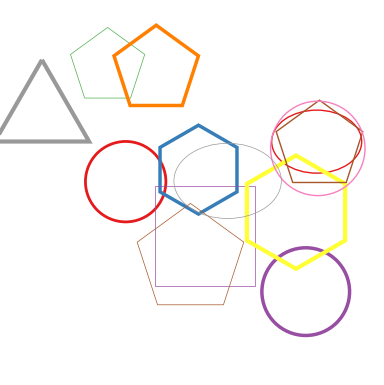[{"shape": "circle", "thickness": 2, "radius": 0.52, "center": [0.326, 0.528]}, {"shape": "oval", "thickness": 1, "radius": 0.58, "center": [0.823, 0.632]}, {"shape": "hexagon", "thickness": 2.5, "radius": 0.58, "center": [0.516, 0.559]}, {"shape": "pentagon", "thickness": 0.5, "radius": 0.51, "center": [0.28, 0.827]}, {"shape": "square", "thickness": 0.5, "radius": 0.65, "center": [0.532, 0.388]}, {"shape": "circle", "thickness": 2.5, "radius": 0.57, "center": [0.794, 0.243]}, {"shape": "pentagon", "thickness": 2.5, "radius": 0.58, "center": [0.406, 0.819]}, {"shape": "hexagon", "thickness": 3, "radius": 0.74, "center": [0.769, 0.449]}, {"shape": "pentagon", "thickness": 1, "radius": 0.59, "center": [0.83, 0.622]}, {"shape": "pentagon", "thickness": 0.5, "radius": 0.73, "center": [0.495, 0.326]}, {"shape": "circle", "thickness": 1, "radius": 0.61, "center": [0.825, 0.615]}, {"shape": "oval", "thickness": 0.5, "radius": 0.7, "center": [0.591, 0.53]}, {"shape": "triangle", "thickness": 3, "radius": 0.71, "center": [0.109, 0.703]}]